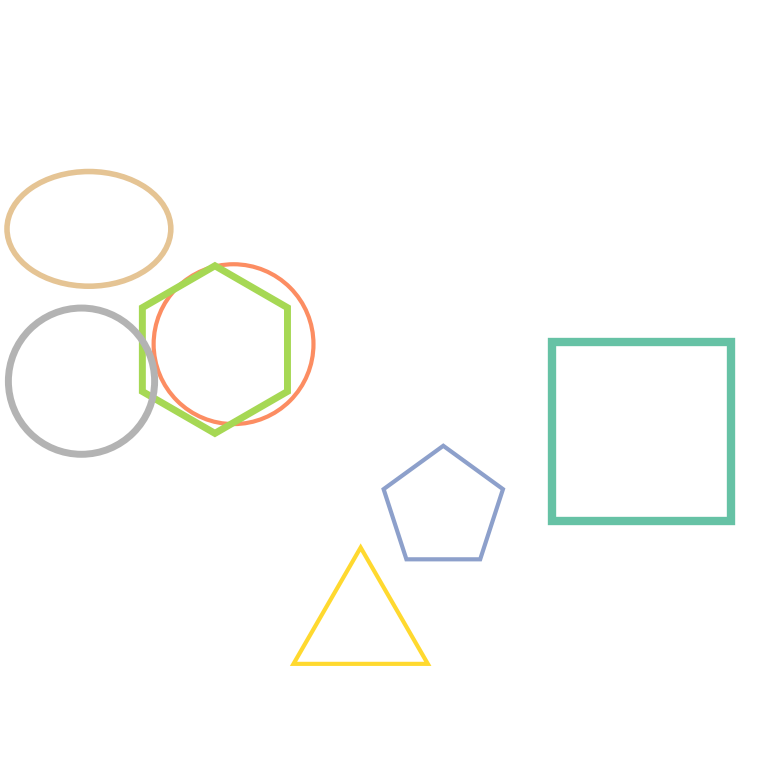[{"shape": "square", "thickness": 3, "radius": 0.58, "center": [0.833, 0.44]}, {"shape": "circle", "thickness": 1.5, "radius": 0.52, "center": [0.303, 0.553]}, {"shape": "pentagon", "thickness": 1.5, "radius": 0.41, "center": [0.576, 0.34]}, {"shape": "hexagon", "thickness": 2.5, "radius": 0.54, "center": [0.279, 0.546]}, {"shape": "triangle", "thickness": 1.5, "radius": 0.5, "center": [0.468, 0.188]}, {"shape": "oval", "thickness": 2, "radius": 0.53, "center": [0.115, 0.703]}, {"shape": "circle", "thickness": 2.5, "radius": 0.47, "center": [0.106, 0.505]}]